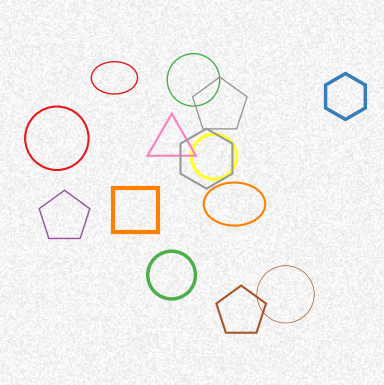[{"shape": "circle", "thickness": 1.5, "radius": 0.41, "center": [0.148, 0.641]}, {"shape": "oval", "thickness": 1, "radius": 0.3, "center": [0.297, 0.798]}, {"shape": "hexagon", "thickness": 2.5, "radius": 0.3, "center": [0.897, 0.749]}, {"shape": "circle", "thickness": 2.5, "radius": 0.31, "center": [0.446, 0.286]}, {"shape": "circle", "thickness": 1, "radius": 0.34, "center": [0.503, 0.793]}, {"shape": "pentagon", "thickness": 1, "radius": 0.35, "center": [0.168, 0.437]}, {"shape": "square", "thickness": 3, "radius": 0.29, "center": [0.353, 0.454]}, {"shape": "oval", "thickness": 1.5, "radius": 0.4, "center": [0.609, 0.47]}, {"shape": "circle", "thickness": 2.5, "radius": 0.29, "center": [0.556, 0.593]}, {"shape": "pentagon", "thickness": 1.5, "radius": 0.34, "center": [0.626, 0.191]}, {"shape": "circle", "thickness": 0.5, "radius": 0.37, "center": [0.742, 0.235]}, {"shape": "triangle", "thickness": 1.5, "radius": 0.36, "center": [0.446, 0.632]}, {"shape": "hexagon", "thickness": 1.5, "radius": 0.39, "center": [0.536, 0.588]}, {"shape": "pentagon", "thickness": 1, "radius": 0.37, "center": [0.571, 0.725]}]